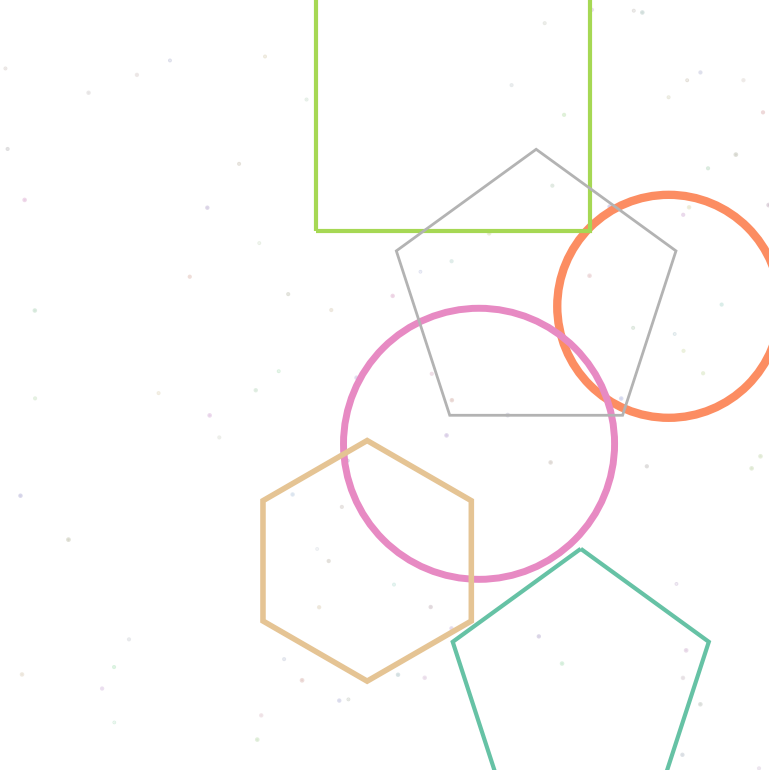[{"shape": "pentagon", "thickness": 1.5, "radius": 0.87, "center": [0.754, 0.112]}, {"shape": "circle", "thickness": 3, "radius": 0.72, "center": [0.869, 0.602]}, {"shape": "circle", "thickness": 2.5, "radius": 0.88, "center": [0.622, 0.424]}, {"shape": "square", "thickness": 1.5, "radius": 0.89, "center": [0.588, 0.878]}, {"shape": "hexagon", "thickness": 2, "radius": 0.78, "center": [0.477, 0.272]}, {"shape": "pentagon", "thickness": 1, "radius": 0.95, "center": [0.696, 0.615]}]